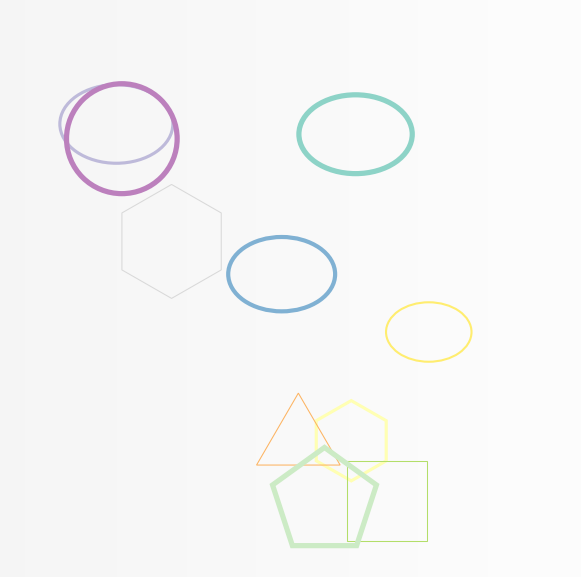[{"shape": "oval", "thickness": 2.5, "radius": 0.49, "center": [0.612, 0.767]}, {"shape": "hexagon", "thickness": 1.5, "radius": 0.35, "center": [0.604, 0.236]}, {"shape": "oval", "thickness": 1.5, "radius": 0.49, "center": [0.2, 0.784]}, {"shape": "oval", "thickness": 2, "radius": 0.46, "center": [0.485, 0.524]}, {"shape": "triangle", "thickness": 0.5, "radius": 0.42, "center": [0.513, 0.235]}, {"shape": "square", "thickness": 0.5, "radius": 0.34, "center": [0.665, 0.132]}, {"shape": "hexagon", "thickness": 0.5, "radius": 0.49, "center": [0.295, 0.581]}, {"shape": "circle", "thickness": 2.5, "radius": 0.48, "center": [0.21, 0.759]}, {"shape": "pentagon", "thickness": 2.5, "radius": 0.47, "center": [0.558, 0.13]}, {"shape": "oval", "thickness": 1, "radius": 0.37, "center": [0.738, 0.424]}]